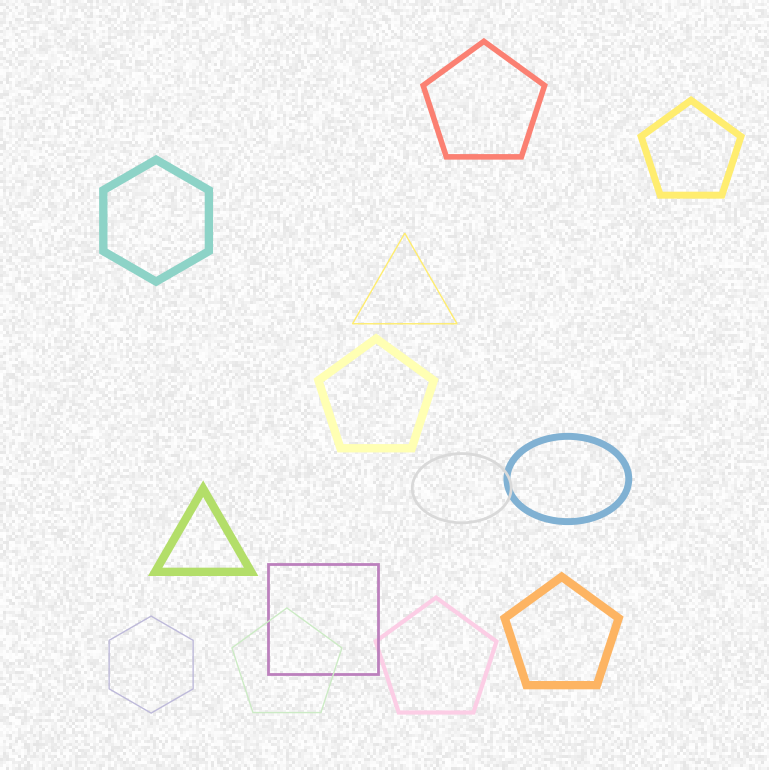[{"shape": "hexagon", "thickness": 3, "radius": 0.4, "center": [0.203, 0.713]}, {"shape": "pentagon", "thickness": 3, "radius": 0.39, "center": [0.488, 0.482]}, {"shape": "hexagon", "thickness": 0.5, "radius": 0.31, "center": [0.196, 0.137]}, {"shape": "pentagon", "thickness": 2, "radius": 0.41, "center": [0.628, 0.863]}, {"shape": "oval", "thickness": 2.5, "radius": 0.4, "center": [0.737, 0.378]}, {"shape": "pentagon", "thickness": 3, "radius": 0.39, "center": [0.729, 0.173]}, {"shape": "triangle", "thickness": 3, "radius": 0.36, "center": [0.264, 0.293]}, {"shape": "pentagon", "thickness": 1.5, "radius": 0.41, "center": [0.566, 0.141]}, {"shape": "oval", "thickness": 1, "radius": 0.32, "center": [0.6, 0.366]}, {"shape": "square", "thickness": 1, "radius": 0.36, "center": [0.42, 0.196]}, {"shape": "pentagon", "thickness": 0.5, "radius": 0.38, "center": [0.373, 0.135]}, {"shape": "triangle", "thickness": 0.5, "radius": 0.39, "center": [0.526, 0.619]}, {"shape": "pentagon", "thickness": 2.5, "radius": 0.34, "center": [0.897, 0.802]}]